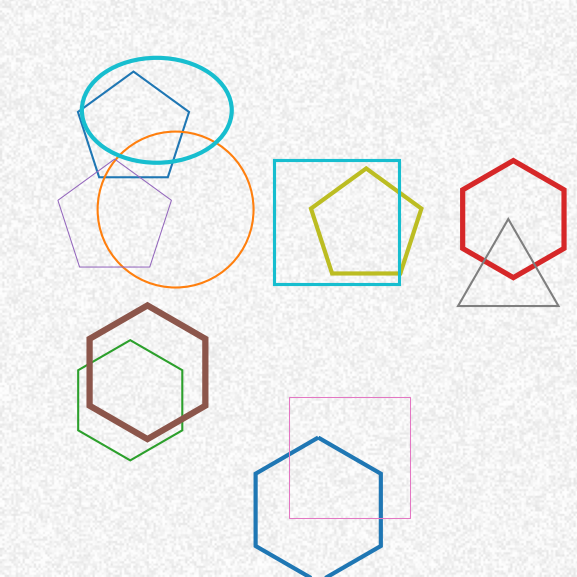[{"shape": "hexagon", "thickness": 2, "radius": 0.63, "center": [0.551, 0.116]}, {"shape": "pentagon", "thickness": 1, "radius": 0.51, "center": [0.231, 0.774]}, {"shape": "circle", "thickness": 1, "radius": 0.68, "center": [0.304, 0.636]}, {"shape": "hexagon", "thickness": 1, "radius": 0.52, "center": [0.226, 0.306]}, {"shape": "hexagon", "thickness": 2.5, "radius": 0.51, "center": [0.889, 0.62]}, {"shape": "pentagon", "thickness": 0.5, "radius": 0.52, "center": [0.199, 0.62]}, {"shape": "hexagon", "thickness": 3, "radius": 0.58, "center": [0.255, 0.355]}, {"shape": "square", "thickness": 0.5, "radius": 0.52, "center": [0.606, 0.207]}, {"shape": "triangle", "thickness": 1, "radius": 0.5, "center": [0.88, 0.519]}, {"shape": "pentagon", "thickness": 2, "radius": 0.5, "center": [0.634, 0.607]}, {"shape": "oval", "thickness": 2, "radius": 0.65, "center": [0.272, 0.808]}, {"shape": "square", "thickness": 1.5, "radius": 0.54, "center": [0.582, 0.615]}]